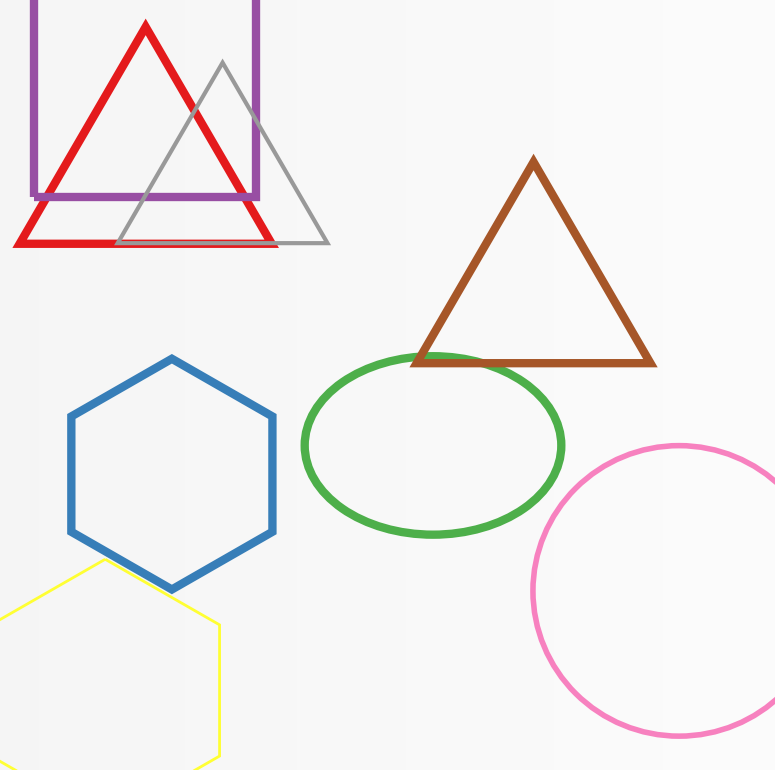[{"shape": "triangle", "thickness": 3, "radius": 0.94, "center": [0.188, 0.777]}, {"shape": "hexagon", "thickness": 3, "radius": 0.75, "center": [0.222, 0.384]}, {"shape": "oval", "thickness": 3, "radius": 0.83, "center": [0.559, 0.422]}, {"shape": "square", "thickness": 3, "radius": 0.72, "center": [0.187, 0.887]}, {"shape": "hexagon", "thickness": 1, "radius": 0.85, "center": [0.136, 0.103]}, {"shape": "triangle", "thickness": 3, "radius": 0.87, "center": [0.688, 0.615]}, {"shape": "circle", "thickness": 2, "radius": 0.94, "center": [0.876, 0.233]}, {"shape": "triangle", "thickness": 1.5, "radius": 0.78, "center": [0.287, 0.762]}]